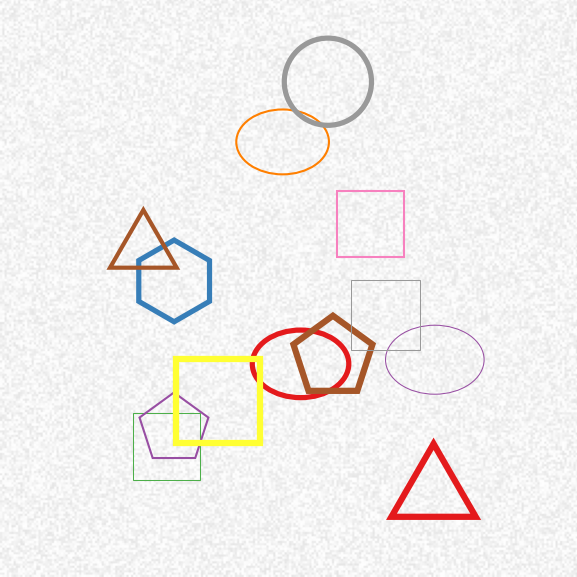[{"shape": "oval", "thickness": 2.5, "radius": 0.42, "center": [0.52, 0.369]}, {"shape": "triangle", "thickness": 3, "radius": 0.42, "center": [0.751, 0.146]}, {"shape": "hexagon", "thickness": 2.5, "radius": 0.35, "center": [0.302, 0.513]}, {"shape": "square", "thickness": 0.5, "radius": 0.29, "center": [0.289, 0.226]}, {"shape": "oval", "thickness": 0.5, "radius": 0.43, "center": [0.753, 0.376]}, {"shape": "pentagon", "thickness": 1, "radius": 0.31, "center": [0.301, 0.257]}, {"shape": "oval", "thickness": 1, "radius": 0.4, "center": [0.489, 0.753]}, {"shape": "square", "thickness": 3, "radius": 0.36, "center": [0.377, 0.305]}, {"shape": "pentagon", "thickness": 3, "radius": 0.36, "center": [0.576, 0.381]}, {"shape": "triangle", "thickness": 2, "radius": 0.33, "center": [0.248, 0.569]}, {"shape": "square", "thickness": 1, "radius": 0.29, "center": [0.642, 0.611]}, {"shape": "circle", "thickness": 2.5, "radius": 0.38, "center": [0.568, 0.858]}, {"shape": "square", "thickness": 0.5, "radius": 0.3, "center": [0.668, 0.454]}]